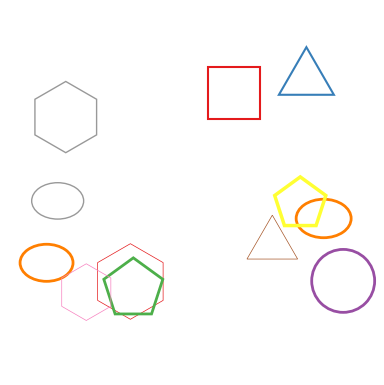[{"shape": "square", "thickness": 1.5, "radius": 0.34, "center": [0.607, 0.757]}, {"shape": "hexagon", "thickness": 0.5, "radius": 0.49, "center": [0.339, 0.269]}, {"shape": "triangle", "thickness": 1.5, "radius": 0.41, "center": [0.796, 0.795]}, {"shape": "pentagon", "thickness": 2, "radius": 0.4, "center": [0.346, 0.25]}, {"shape": "circle", "thickness": 2, "radius": 0.41, "center": [0.891, 0.27]}, {"shape": "oval", "thickness": 2, "radius": 0.34, "center": [0.121, 0.317]}, {"shape": "oval", "thickness": 2, "radius": 0.36, "center": [0.841, 0.433]}, {"shape": "pentagon", "thickness": 2.5, "radius": 0.35, "center": [0.78, 0.471]}, {"shape": "triangle", "thickness": 0.5, "radius": 0.38, "center": [0.707, 0.365]}, {"shape": "hexagon", "thickness": 0.5, "radius": 0.37, "center": [0.224, 0.241]}, {"shape": "hexagon", "thickness": 1, "radius": 0.46, "center": [0.171, 0.696]}, {"shape": "oval", "thickness": 1, "radius": 0.34, "center": [0.15, 0.478]}]